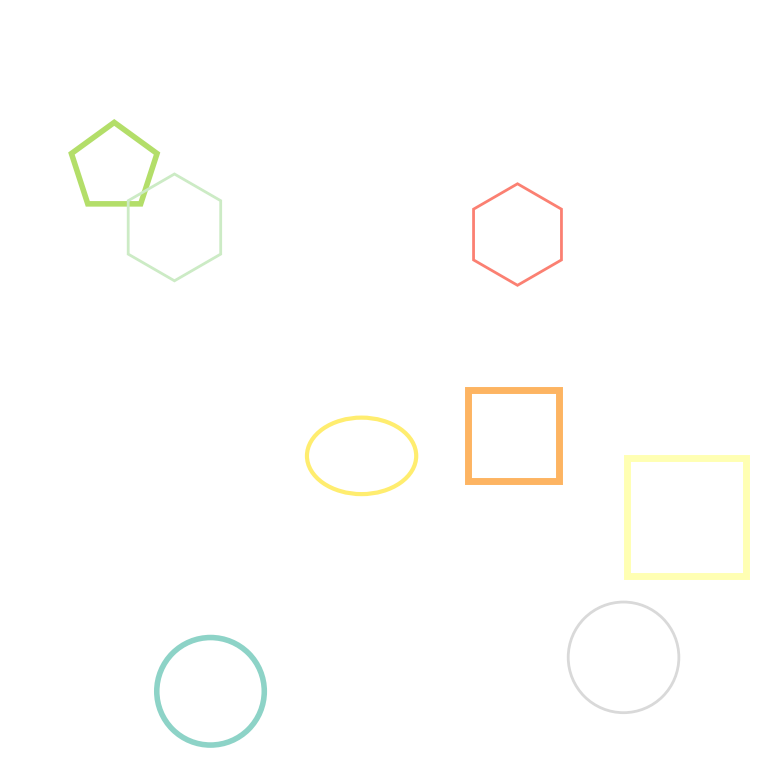[{"shape": "circle", "thickness": 2, "radius": 0.35, "center": [0.273, 0.102]}, {"shape": "square", "thickness": 2.5, "radius": 0.39, "center": [0.891, 0.328]}, {"shape": "hexagon", "thickness": 1, "radius": 0.33, "center": [0.672, 0.695]}, {"shape": "square", "thickness": 2.5, "radius": 0.3, "center": [0.667, 0.435]}, {"shape": "pentagon", "thickness": 2, "radius": 0.29, "center": [0.148, 0.783]}, {"shape": "circle", "thickness": 1, "radius": 0.36, "center": [0.81, 0.146]}, {"shape": "hexagon", "thickness": 1, "radius": 0.35, "center": [0.227, 0.705]}, {"shape": "oval", "thickness": 1.5, "radius": 0.35, "center": [0.47, 0.408]}]